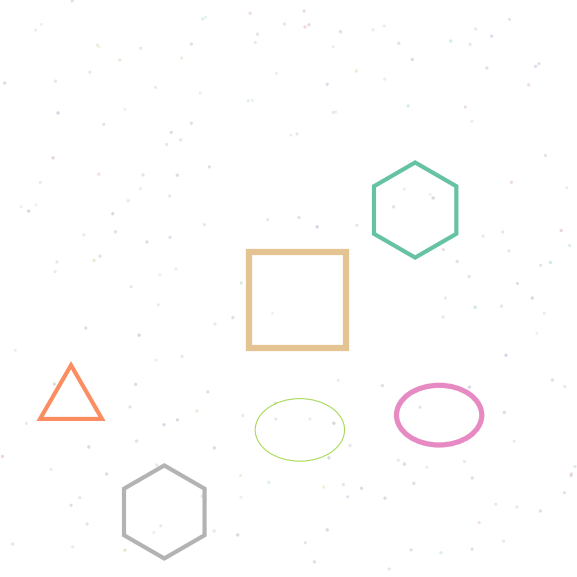[{"shape": "hexagon", "thickness": 2, "radius": 0.41, "center": [0.719, 0.635]}, {"shape": "triangle", "thickness": 2, "radius": 0.31, "center": [0.123, 0.305]}, {"shape": "oval", "thickness": 2.5, "radius": 0.37, "center": [0.76, 0.28]}, {"shape": "oval", "thickness": 0.5, "radius": 0.39, "center": [0.519, 0.255]}, {"shape": "square", "thickness": 3, "radius": 0.42, "center": [0.515, 0.48]}, {"shape": "hexagon", "thickness": 2, "radius": 0.4, "center": [0.284, 0.113]}]